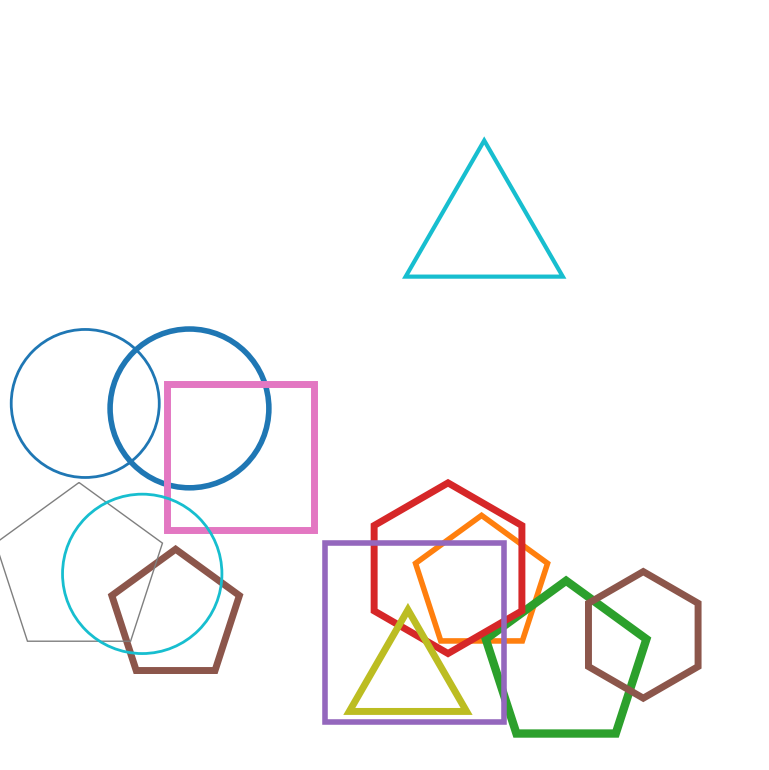[{"shape": "circle", "thickness": 1, "radius": 0.48, "center": [0.111, 0.476]}, {"shape": "circle", "thickness": 2, "radius": 0.52, "center": [0.246, 0.47]}, {"shape": "pentagon", "thickness": 2, "radius": 0.45, "center": [0.625, 0.241]}, {"shape": "pentagon", "thickness": 3, "radius": 0.55, "center": [0.735, 0.136]}, {"shape": "hexagon", "thickness": 2.5, "radius": 0.55, "center": [0.582, 0.262]}, {"shape": "square", "thickness": 2, "radius": 0.58, "center": [0.538, 0.178]}, {"shape": "pentagon", "thickness": 2.5, "radius": 0.44, "center": [0.228, 0.2]}, {"shape": "hexagon", "thickness": 2.5, "radius": 0.41, "center": [0.835, 0.175]}, {"shape": "square", "thickness": 2.5, "radius": 0.48, "center": [0.312, 0.406]}, {"shape": "pentagon", "thickness": 0.5, "radius": 0.57, "center": [0.103, 0.259]}, {"shape": "triangle", "thickness": 2.5, "radius": 0.44, "center": [0.53, 0.12]}, {"shape": "circle", "thickness": 1, "radius": 0.52, "center": [0.185, 0.255]}, {"shape": "triangle", "thickness": 1.5, "radius": 0.59, "center": [0.629, 0.7]}]